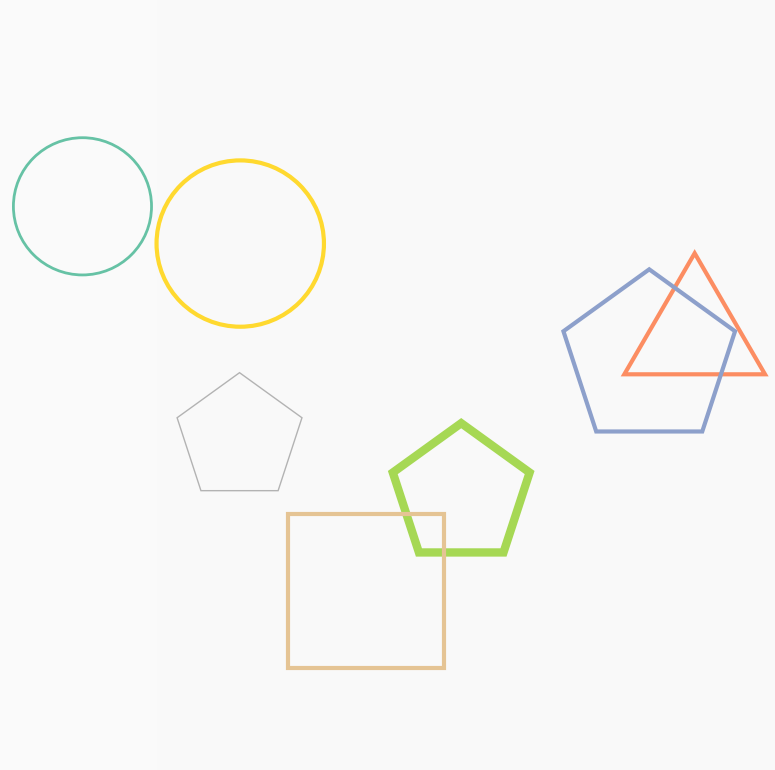[{"shape": "circle", "thickness": 1, "radius": 0.45, "center": [0.106, 0.732]}, {"shape": "triangle", "thickness": 1.5, "radius": 0.52, "center": [0.896, 0.566]}, {"shape": "pentagon", "thickness": 1.5, "radius": 0.58, "center": [0.838, 0.534]}, {"shape": "pentagon", "thickness": 3, "radius": 0.46, "center": [0.595, 0.358]}, {"shape": "circle", "thickness": 1.5, "radius": 0.54, "center": [0.31, 0.684]}, {"shape": "square", "thickness": 1.5, "radius": 0.5, "center": [0.472, 0.232]}, {"shape": "pentagon", "thickness": 0.5, "radius": 0.42, "center": [0.309, 0.431]}]